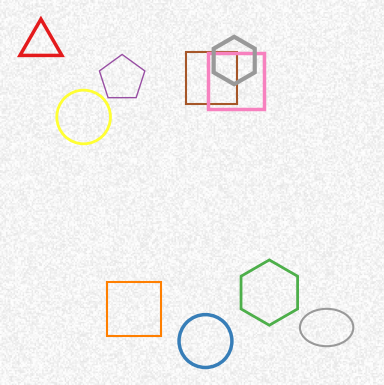[{"shape": "triangle", "thickness": 2.5, "radius": 0.31, "center": [0.106, 0.887]}, {"shape": "circle", "thickness": 2.5, "radius": 0.34, "center": [0.534, 0.114]}, {"shape": "hexagon", "thickness": 2, "radius": 0.42, "center": [0.7, 0.24]}, {"shape": "pentagon", "thickness": 1, "radius": 0.31, "center": [0.317, 0.797]}, {"shape": "square", "thickness": 1.5, "radius": 0.35, "center": [0.348, 0.197]}, {"shape": "circle", "thickness": 2, "radius": 0.35, "center": [0.217, 0.696]}, {"shape": "square", "thickness": 1.5, "radius": 0.33, "center": [0.55, 0.798]}, {"shape": "square", "thickness": 2.5, "radius": 0.36, "center": [0.613, 0.789]}, {"shape": "hexagon", "thickness": 3, "radius": 0.31, "center": [0.608, 0.843]}, {"shape": "oval", "thickness": 1.5, "radius": 0.35, "center": [0.848, 0.149]}]